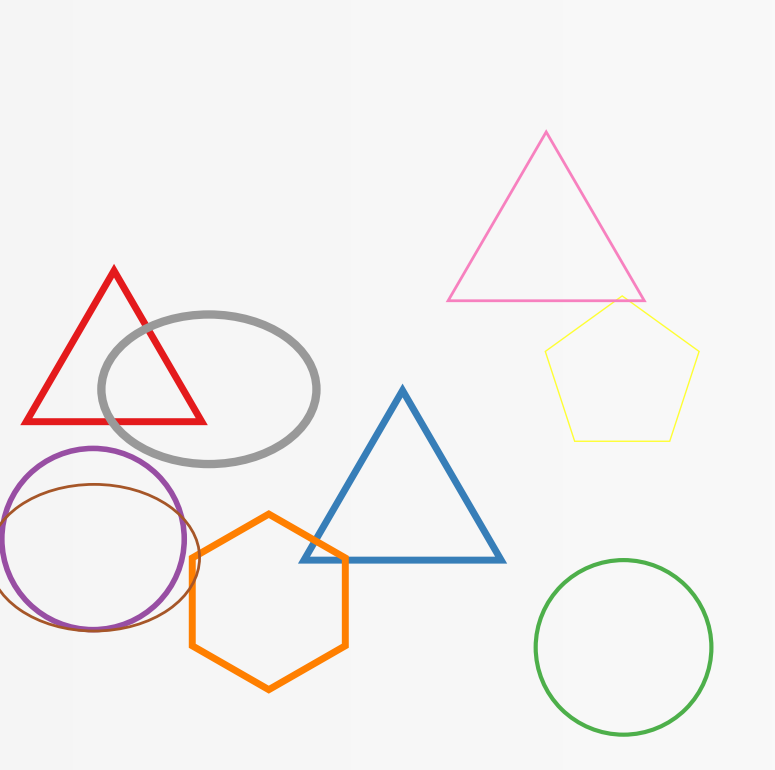[{"shape": "triangle", "thickness": 2.5, "radius": 0.65, "center": [0.147, 0.518]}, {"shape": "triangle", "thickness": 2.5, "radius": 0.73, "center": [0.519, 0.346]}, {"shape": "circle", "thickness": 1.5, "radius": 0.57, "center": [0.805, 0.159]}, {"shape": "circle", "thickness": 2, "radius": 0.59, "center": [0.12, 0.3]}, {"shape": "hexagon", "thickness": 2.5, "radius": 0.57, "center": [0.347, 0.218]}, {"shape": "pentagon", "thickness": 0.5, "radius": 0.52, "center": [0.803, 0.511]}, {"shape": "oval", "thickness": 1, "radius": 0.68, "center": [0.121, 0.276]}, {"shape": "triangle", "thickness": 1, "radius": 0.73, "center": [0.705, 0.682]}, {"shape": "oval", "thickness": 3, "radius": 0.69, "center": [0.27, 0.494]}]